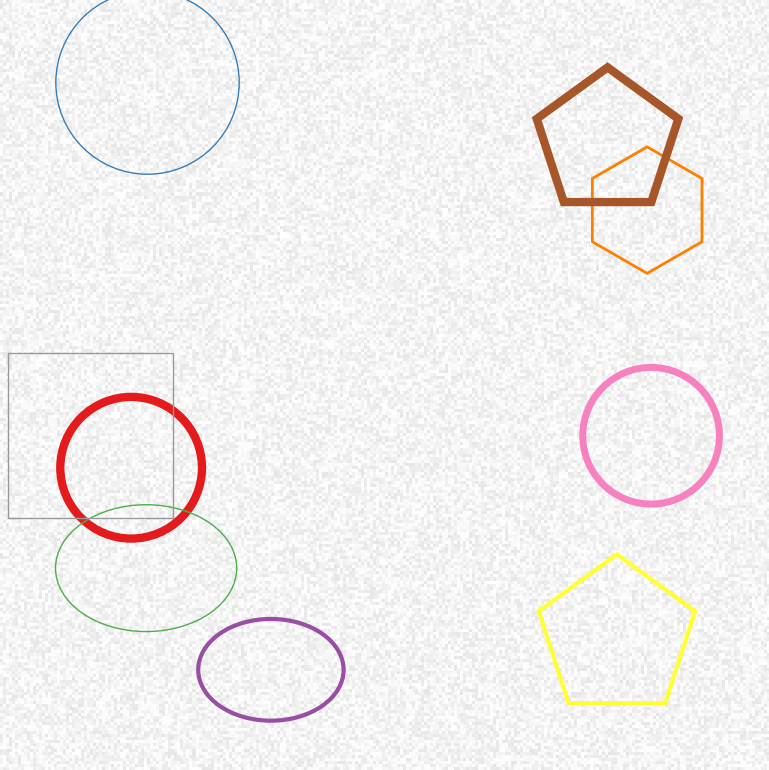[{"shape": "circle", "thickness": 3, "radius": 0.46, "center": [0.17, 0.393]}, {"shape": "circle", "thickness": 0.5, "radius": 0.6, "center": [0.192, 0.893]}, {"shape": "oval", "thickness": 0.5, "radius": 0.59, "center": [0.19, 0.262]}, {"shape": "oval", "thickness": 1.5, "radius": 0.47, "center": [0.352, 0.13]}, {"shape": "hexagon", "thickness": 1, "radius": 0.41, "center": [0.84, 0.727]}, {"shape": "pentagon", "thickness": 1.5, "radius": 0.53, "center": [0.801, 0.173]}, {"shape": "pentagon", "thickness": 3, "radius": 0.48, "center": [0.789, 0.816]}, {"shape": "circle", "thickness": 2.5, "radius": 0.44, "center": [0.846, 0.434]}, {"shape": "square", "thickness": 0.5, "radius": 0.53, "center": [0.118, 0.434]}]